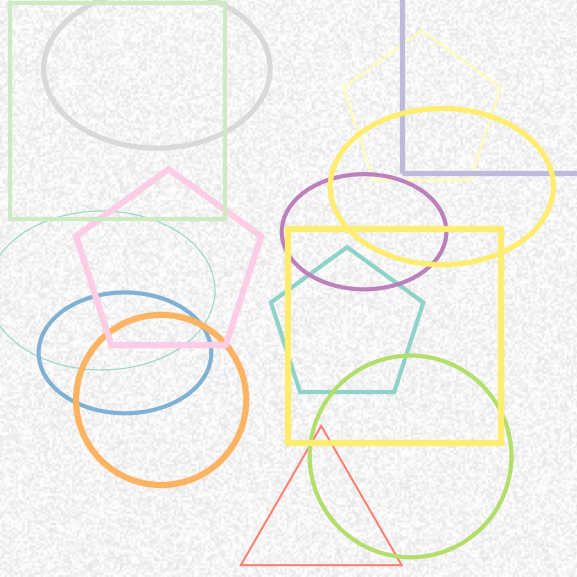[{"shape": "oval", "thickness": 0.5, "radius": 0.98, "center": [0.176, 0.496]}, {"shape": "pentagon", "thickness": 2, "radius": 0.69, "center": [0.601, 0.432]}, {"shape": "pentagon", "thickness": 1, "radius": 0.71, "center": [0.731, 0.803]}, {"shape": "square", "thickness": 2.5, "radius": 0.77, "center": [0.849, 0.853]}, {"shape": "triangle", "thickness": 1, "radius": 0.8, "center": [0.556, 0.101]}, {"shape": "oval", "thickness": 2, "radius": 0.75, "center": [0.216, 0.388]}, {"shape": "circle", "thickness": 3, "radius": 0.74, "center": [0.279, 0.307]}, {"shape": "circle", "thickness": 2, "radius": 0.87, "center": [0.711, 0.209]}, {"shape": "pentagon", "thickness": 3, "radius": 0.84, "center": [0.292, 0.538]}, {"shape": "oval", "thickness": 2.5, "radius": 0.98, "center": [0.272, 0.88]}, {"shape": "oval", "thickness": 2, "radius": 0.71, "center": [0.63, 0.598]}, {"shape": "square", "thickness": 2, "radius": 0.93, "center": [0.203, 0.807]}, {"shape": "square", "thickness": 3, "radius": 0.92, "center": [0.683, 0.417]}, {"shape": "oval", "thickness": 2.5, "radius": 0.97, "center": [0.765, 0.676]}]